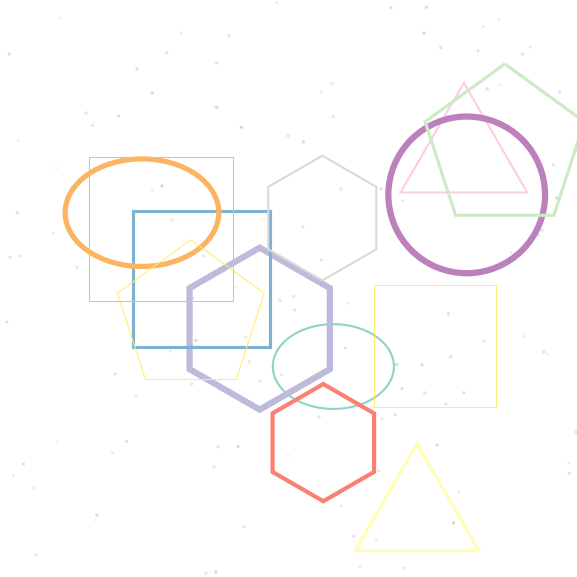[{"shape": "oval", "thickness": 1, "radius": 0.52, "center": [0.577, 0.364]}, {"shape": "triangle", "thickness": 1.5, "radius": 0.62, "center": [0.722, 0.107]}, {"shape": "hexagon", "thickness": 3, "radius": 0.7, "center": [0.45, 0.43]}, {"shape": "hexagon", "thickness": 2, "radius": 0.51, "center": [0.56, 0.233]}, {"shape": "square", "thickness": 1.5, "radius": 0.59, "center": [0.349, 0.516]}, {"shape": "oval", "thickness": 2.5, "radius": 0.67, "center": [0.246, 0.631]}, {"shape": "square", "thickness": 0.5, "radius": 0.62, "center": [0.279, 0.602]}, {"shape": "triangle", "thickness": 1, "radius": 0.63, "center": [0.803, 0.729]}, {"shape": "hexagon", "thickness": 1, "radius": 0.54, "center": [0.558, 0.622]}, {"shape": "circle", "thickness": 3, "radius": 0.68, "center": [0.808, 0.662]}, {"shape": "pentagon", "thickness": 1.5, "radius": 0.72, "center": [0.874, 0.744]}, {"shape": "square", "thickness": 0.5, "radius": 0.53, "center": [0.754, 0.4]}, {"shape": "pentagon", "thickness": 0.5, "radius": 0.67, "center": [0.33, 0.45]}]